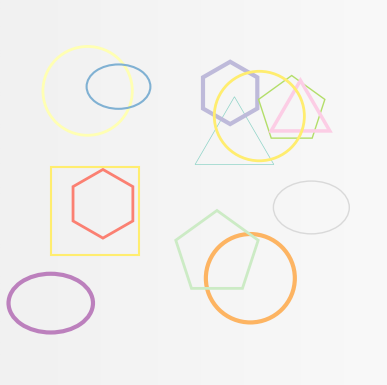[{"shape": "triangle", "thickness": 0.5, "radius": 0.59, "center": [0.605, 0.631]}, {"shape": "circle", "thickness": 2, "radius": 0.58, "center": [0.226, 0.764]}, {"shape": "hexagon", "thickness": 3, "radius": 0.4, "center": [0.594, 0.759]}, {"shape": "hexagon", "thickness": 2, "radius": 0.45, "center": [0.266, 0.471]}, {"shape": "oval", "thickness": 1.5, "radius": 0.41, "center": [0.306, 0.775]}, {"shape": "circle", "thickness": 3, "radius": 0.57, "center": [0.646, 0.277]}, {"shape": "pentagon", "thickness": 1, "radius": 0.45, "center": [0.753, 0.714]}, {"shape": "triangle", "thickness": 2.5, "radius": 0.44, "center": [0.775, 0.704]}, {"shape": "oval", "thickness": 1, "radius": 0.49, "center": [0.803, 0.461]}, {"shape": "oval", "thickness": 3, "radius": 0.54, "center": [0.131, 0.213]}, {"shape": "pentagon", "thickness": 2, "radius": 0.56, "center": [0.56, 0.341]}, {"shape": "square", "thickness": 1.5, "radius": 0.57, "center": [0.245, 0.452]}, {"shape": "circle", "thickness": 2, "radius": 0.58, "center": [0.669, 0.699]}]